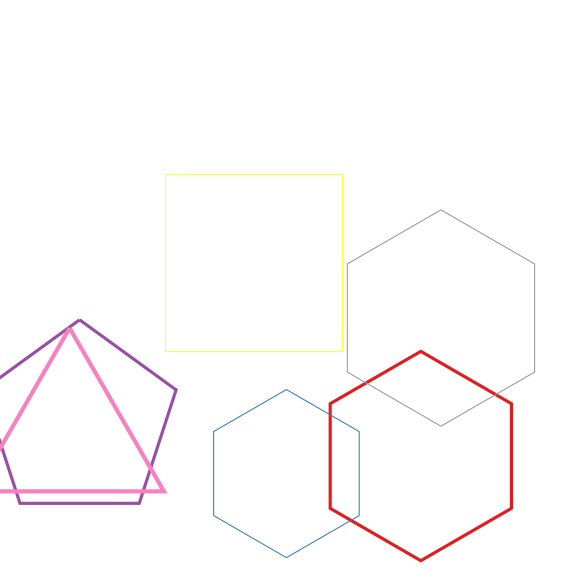[{"shape": "hexagon", "thickness": 1.5, "radius": 0.91, "center": [0.729, 0.209]}, {"shape": "hexagon", "thickness": 0.5, "radius": 0.73, "center": [0.496, 0.179]}, {"shape": "pentagon", "thickness": 1.5, "radius": 0.88, "center": [0.138, 0.27]}, {"shape": "square", "thickness": 0.5, "radius": 0.77, "center": [0.44, 0.545]}, {"shape": "triangle", "thickness": 2, "radius": 0.94, "center": [0.121, 0.243]}, {"shape": "hexagon", "thickness": 0.5, "radius": 0.94, "center": [0.764, 0.448]}]